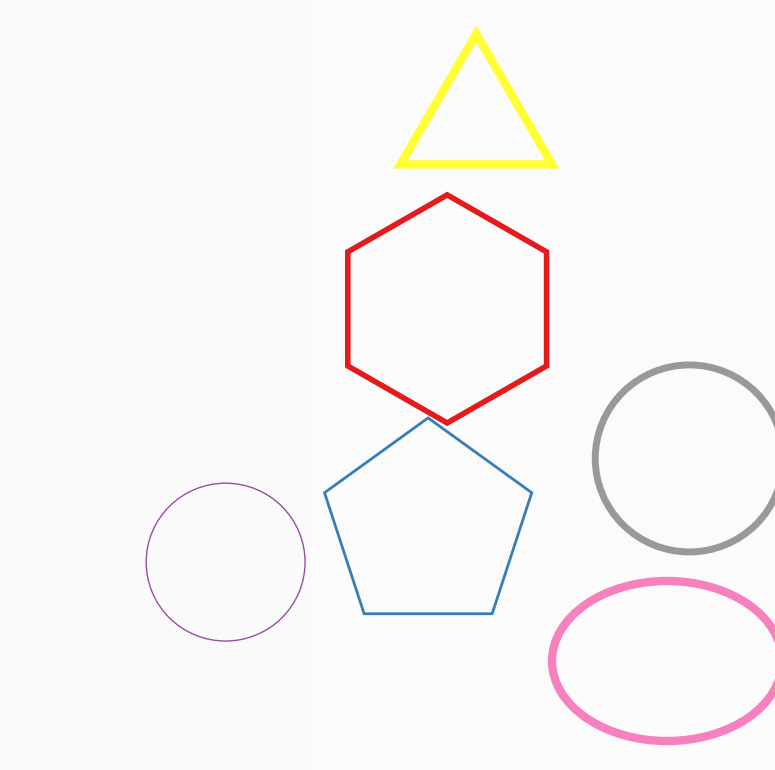[{"shape": "hexagon", "thickness": 2, "radius": 0.74, "center": [0.577, 0.599]}, {"shape": "pentagon", "thickness": 1, "radius": 0.7, "center": [0.552, 0.317]}, {"shape": "circle", "thickness": 0.5, "radius": 0.51, "center": [0.291, 0.27]}, {"shape": "triangle", "thickness": 3, "radius": 0.56, "center": [0.614, 0.843]}, {"shape": "oval", "thickness": 3, "radius": 0.74, "center": [0.861, 0.142]}, {"shape": "circle", "thickness": 2.5, "radius": 0.61, "center": [0.889, 0.405]}]